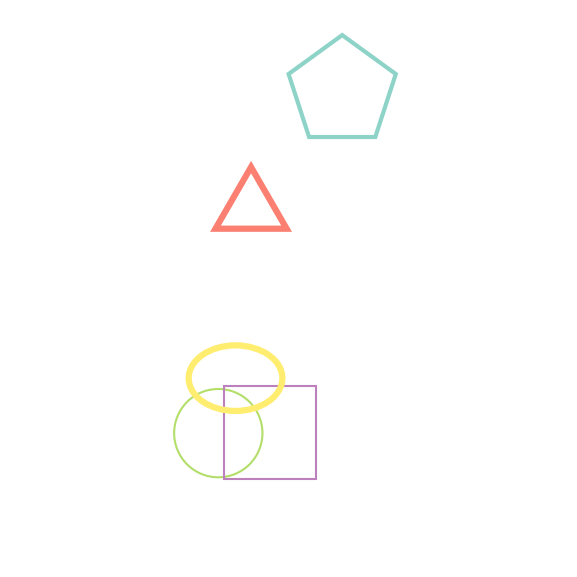[{"shape": "pentagon", "thickness": 2, "radius": 0.49, "center": [0.593, 0.841]}, {"shape": "triangle", "thickness": 3, "radius": 0.36, "center": [0.435, 0.639]}, {"shape": "circle", "thickness": 1, "radius": 0.38, "center": [0.378, 0.249]}, {"shape": "square", "thickness": 1, "radius": 0.4, "center": [0.468, 0.25]}, {"shape": "oval", "thickness": 3, "radius": 0.41, "center": [0.408, 0.344]}]